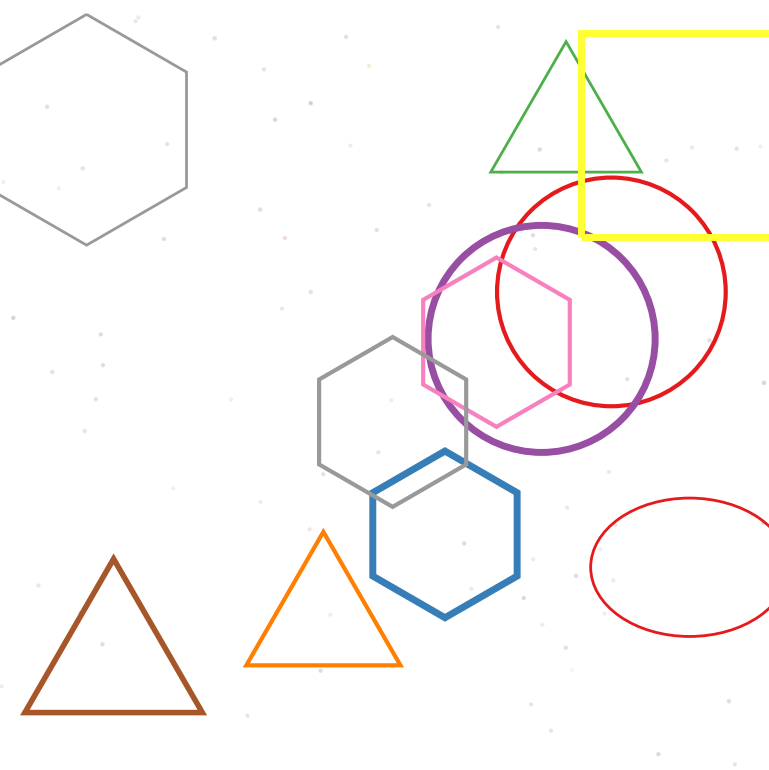[{"shape": "circle", "thickness": 1.5, "radius": 0.74, "center": [0.794, 0.621]}, {"shape": "oval", "thickness": 1, "radius": 0.64, "center": [0.895, 0.263]}, {"shape": "hexagon", "thickness": 2.5, "radius": 0.54, "center": [0.578, 0.306]}, {"shape": "triangle", "thickness": 1, "radius": 0.56, "center": [0.735, 0.833]}, {"shape": "circle", "thickness": 2.5, "radius": 0.74, "center": [0.703, 0.56]}, {"shape": "triangle", "thickness": 1.5, "radius": 0.58, "center": [0.42, 0.194]}, {"shape": "square", "thickness": 2.5, "radius": 0.66, "center": [0.887, 0.825]}, {"shape": "triangle", "thickness": 2, "radius": 0.67, "center": [0.148, 0.141]}, {"shape": "hexagon", "thickness": 1.5, "radius": 0.55, "center": [0.645, 0.556]}, {"shape": "hexagon", "thickness": 1.5, "radius": 0.55, "center": [0.51, 0.452]}, {"shape": "hexagon", "thickness": 1, "radius": 0.75, "center": [0.112, 0.831]}]